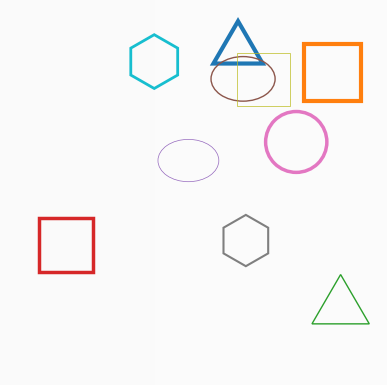[{"shape": "triangle", "thickness": 3, "radius": 0.37, "center": [0.614, 0.872]}, {"shape": "square", "thickness": 3, "radius": 0.37, "center": [0.858, 0.811]}, {"shape": "triangle", "thickness": 1, "radius": 0.43, "center": [0.879, 0.202]}, {"shape": "square", "thickness": 2.5, "radius": 0.35, "center": [0.17, 0.364]}, {"shape": "oval", "thickness": 0.5, "radius": 0.39, "center": [0.486, 0.583]}, {"shape": "oval", "thickness": 1, "radius": 0.41, "center": [0.627, 0.795]}, {"shape": "circle", "thickness": 2.5, "radius": 0.4, "center": [0.764, 0.631]}, {"shape": "hexagon", "thickness": 1.5, "radius": 0.33, "center": [0.634, 0.375]}, {"shape": "square", "thickness": 0.5, "radius": 0.35, "center": [0.68, 0.794]}, {"shape": "hexagon", "thickness": 2, "radius": 0.35, "center": [0.398, 0.84]}]